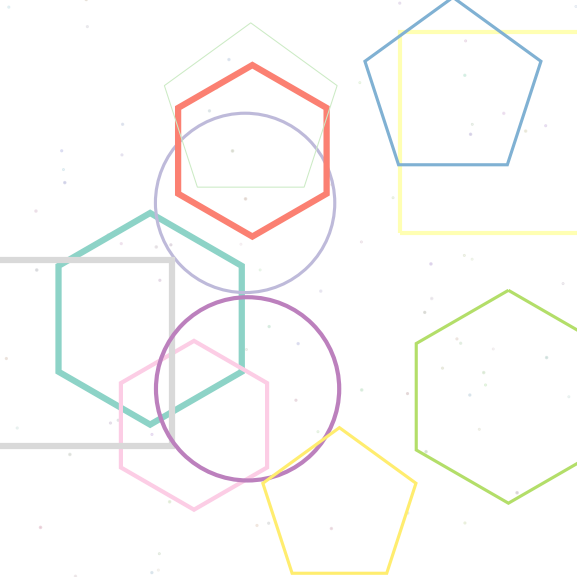[{"shape": "hexagon", "thickness": 3, "radius": 0.92, "center": [0.26, 0.447]}, {"shape": "square", "thickness": 2, "radius": 0.87, "center": [0.867, 0.77]}, {"shape": "circle", "thickness": 1.5, "radius": 0.78, "center": [0.424, 0.648]}, {"shape": "hexagon", "thickness": 3, "radius": 0.74, "center": [0.437, 0.738]}, {"shape": "pentagon", "thickness": 1.5, "radius": 0.8, "center": [0.784, 0.843]}, {"shape": "hexagon", "thickness": 1.5, "radius": 0.92, "center": [0.88, 0.312]}, {"shape": "hexagon", "thickness": 2, "radius": 0.73, "center": [0.336, 0.263]}, {"shape": "square", "thickness": 3, "radius": 0.8, "center": [0.136, 0.388]}, {"shape": "circle", "thickness": 2, "radius": 0.79, "center": [0.429, 0.326]}, {"shape": "pentagon", "thickness": 0.5, "radius": 0.79, "center": [0.434, 0.802]}, {"shape": "pentagon", "thickness": 1.5, "radius": 0.7, "center": [0.588, 0.119]}]